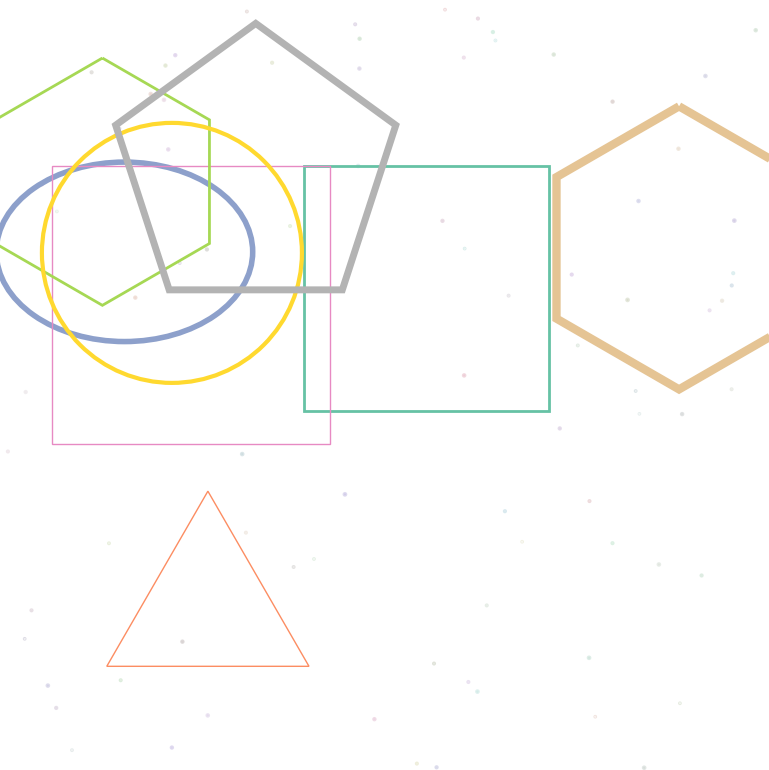[{"shape": "square", "thickness": 1, "radius": 0.8, "center": [0.554, 0.625]}, {"shape": "triangle", "thickness": 0.5, "radius": 0.76, "center": [0.27, 0.21]}, {"shape": "oval", "thickness": 2, "radius": 0.83, "center": [0.162, 0.673]}, {"shape": "square", "thickness": 0.5, "radius": 0.9, "center": [0.248, 0.604]}, {"shape": "hexagon", "thickness": 1, "radius": 0.8, "center": [0.133, 0.764]}, {"shape": "circle", "thickness": 1.5, "radius": 0.84, "center": [0.223, 0.672]}, {"shape": "hexagon", "thickness": 3, "radius": 0.92, "center": [0.882, 0.678]}, {"shape": "pentagon", "thickness": 2.5, "radius": 0.96, "center": [0.332, 0.778]}]